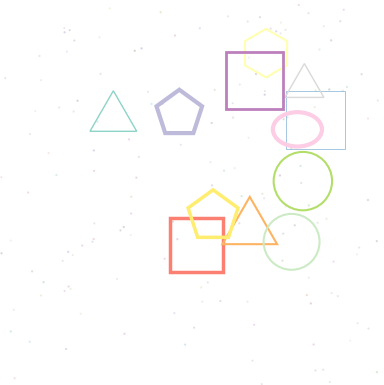[{"shape": "triangle", "thickness": 1, "radius": 0.35, "center": [0.294, 0.694]}, {"shape": "hexagon", "thickness": 1.5, "radius": 0.32, "center": [0.691, 0.862]}, {"shape": "pentagon", "thickness": 3, "radius": 0.31, "center": [0.466, 0.705]}, {"shape": "square", "thickness": 2.5, "radius": 0.35, "center": [0.51, 0.364]}, {"shape": "square", "thickness": 0.5, "radius": 0.38, "center": [0.82, 0.689]}, {"shape": "triangle", "thickness": 1.5, "radius": 0.41, "center": [0.649, 0.407]}, {"shape": "circle", "thickness": 1.5, "radius": 0.38, "center": [0.787, 0.53]}, {"shape": "oval", "thickness": 3, "radius": 0.32, "center": [0.772, 0.664]}, {"shape": "triangle", "thickness": 1, "radius": 0.29, "center": [0.791, 0.776]}, {"shape": "square", "thickness": 2, "radius": 0.37, "center": [0.661, 0.791]}, {"shape": "circle", "thickness": 1.5, "radius": 0.36, "center": [0.757, 0.372]}, {"shape": "pentagon", "thickness": 2.5, "radius": 0.34, "center": [0.553, 0.439]}]